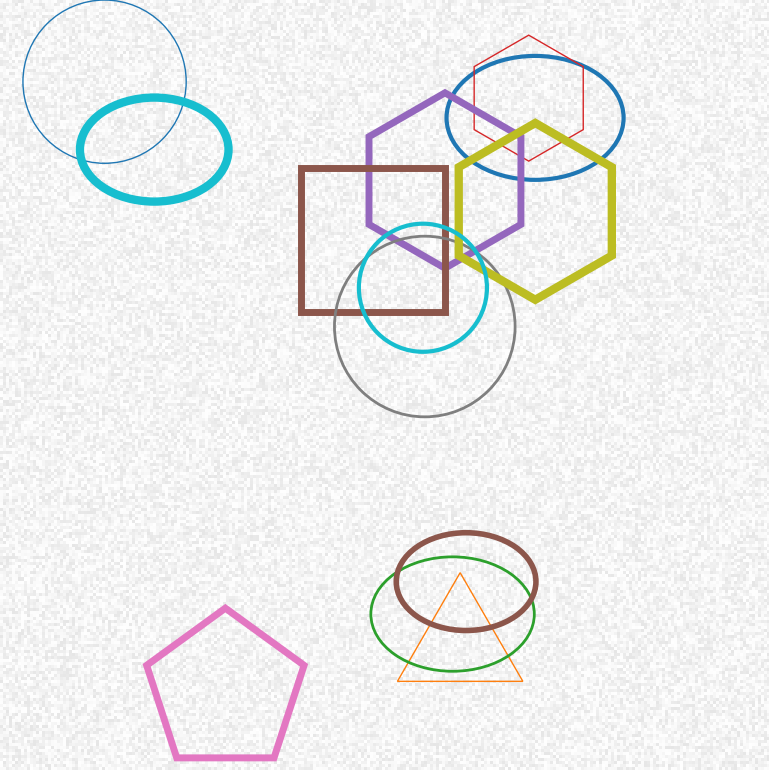[{"shape": "circle", "thickness": 0.5, "radius": 0.53, "center": [0.136, 0.894]}, {"shape": "oval", "thickness": 1.5, "radius": 0.57, "center": [0.695, 0.847]}, {"shape": "triangle", "thickness": 0.5, "radius": 0.47, "center": [0.598, 0.162]}, {"shape": "oval", "thickness": 1, "radius": 0.53, "center": [0.588, 0.203]}, {"shape": "hexagon", "thickness": 0.5, "radius": 0.41, "center": [0.687, 0.873]}, {"shape": "hexagon", "thickness": 2.5, "radius": 0.57, "center": [0.578, 0.766]}, {"shape": "oval", "thickness": 2, "radius": 0.45, "center": [0.605, 0.245]}, {"shape": "square", "thickness": 2.5, "radius": 0.47, "center": [0.484, 0.688]}, {"shape": "pentagon", "thickness": 2.5, "radius": 0.54, "center": [0.293, 0.103]}, {"shape": "circle", "thickness": 1, "radius": 0.59, "center": [0.552, 0.576]}, {"shape": "hexagon", "thickness": 3, "radius": 0.57, "center": [0.695, 0.725]}, {"shape": "circle", "thickness": 1.5, "radius": 0.42, "center": [0.549, 0.626]}, {"shape": "oval", "thickness": 3, "radius": 0.48, "center": [0.2, 0.806]}]